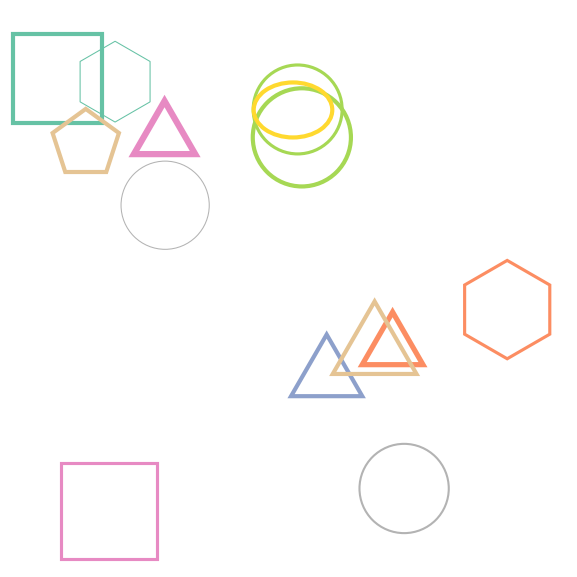[{"shape": "square", "thickness": 2, "radius": 0.38, "center": [0.1, 0.864]}, {"shape": "hexagon", "thickness": 0.5, "radius": 0.35, "center": [0.199, 0.858]}, {"shape": "triangle", "thickness": 2.5, "radius": 0.3, "center": [0.68, 0.398]}, {"shape": "hexagon", "thickness": 1.5, "radius": 0.43, "center": [0.878, 0.463]}, {"shape": "triangle", "thickness": 2, "radius": 0.36, "center": [0.566, 0.349]}, {"shape": "triangle", "thickness": 3, "radius": 0.31, "center": [0.285, 0.763]}, {"shape": "square", "thickness": 1.5, "radius": 0.41, "center": [0.189, 0.114]}, {"shape": "circle", "thickness": 2, "radius": 0.42, "center": [0.523, 0.761]}, {"shape": "circle", "thickness": 1.5, "radius": 0.39, "center": [0.515, 0.81]}, {"shape": "oval", "thickness": 2, "radius": 0.34, "center": [0.507, 0.809]}, {"shape": "triangle", "thickness": 2, "radius": 0.42, "center": [0.649, 0.393]}, {"shape": "pentagon", "thickness": 2, "radius": 0.3, "center": [0.148, 0.75]}, {"shape": "circle", "thickness": 1, "radius": 0.39, "center": [0.7, 0.153]}, {"shape": "circle", "thickness": 0.5, "radius": 0.38, "center": [0.286, 0.644]}]